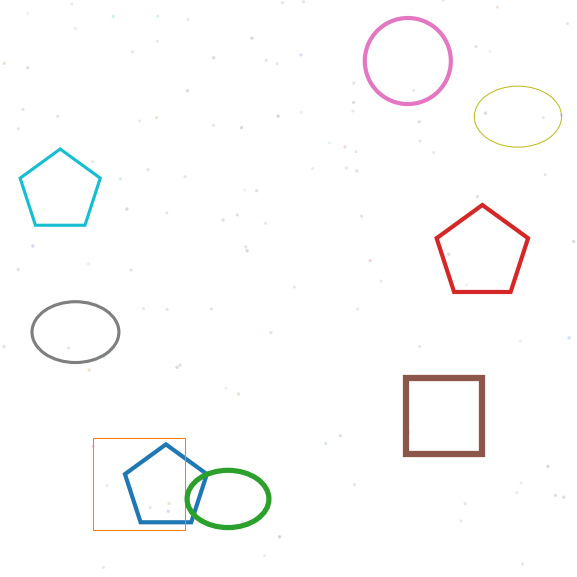[{"shape": "pentagon", "thickness": 2, "radius": 0.37, "center": [0.287, 0.155]}, {"shape": "square", "thickness": 0.5, "radius": 0.4, "center": [0.242, 0.161]}, {"shape": "oval", "thickness": 2.5, "radius": 0.35, "center": [0.395, 0.135]}, {"shape": "pentagon", "thickness": 2, "radius": 0.42, "center": [0.835, 0.561]}, {"shape": "square", "thickness": 3, "radius": 0.33, "center": [0.768, 0.278]}, {"shape": "circle", "thickness": 2, "radius": 0.37, "center": [0.706, 0.893]}, {"shape": "oval", "thickness": 1.5, "radius": 0.38, "center": [0.131, 0.424]}, {"shape": "oval", "thickness": 0.5, "radius": 0.38, "center": [0.897, 0.797]}, {"shape": "pentagon", "thickness": 1.5, "radius": 0.36, "center": [0.104, 0.668]}]